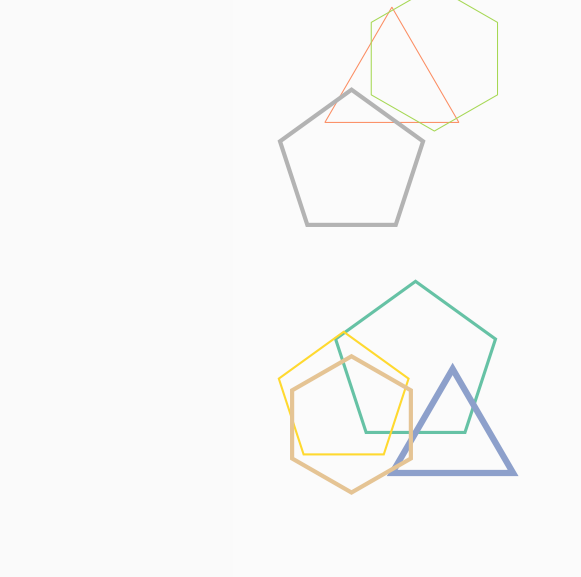[{"shape": "pentagon", "thickness": 1.5, "radius": 0.72, "center": [0.715, 0.367]}, {"shape": "triangle", "thickness": 0.5, "radius": 0.67, "center": [0.674, 0.854]}, {"shape": "triangle", "thickness": 3, "radius": 0.6, "center": [0.779, 0.24]}, {"shape": "hexagon", "thickness": 0.5, "radius": 0.63, "center": [0.747, 0.898]}, {"shape": "pentagon", "thickness": 1, "radius": 0.59, "center": [0.591, 0.307]}, {"shape": "hexagon", "thickness": 2, "radius": 0.59, "center": [0.605, 0.264]}, {"shape": "pentagon", "thickness": 2, "radius": 0.65, "center": [0.605, 0.714]}]